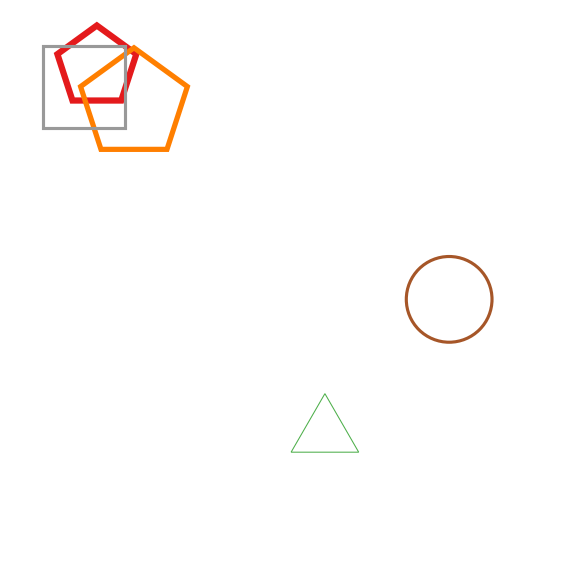[{"shape": "pentagon", "thickness": 3, "radius": 0.36, "center": [0.168, 0.883]}, {"shape": "triangle", "thickness": 0.5, "radius": 0.34, "center": [0.563, 0.25]}, {"shape": "pentagon", "thickness": 2.5, "radius": 0.49, "center": [0.232, 0.819]}, {"shape": "circle", "thickness": 1.5, "radius": 0.37, "center": [0.778, 0.481]}, {"shape": "square", "thickness": 1.5, "radius": 0.35, "center": [0.146, 0.849]}]